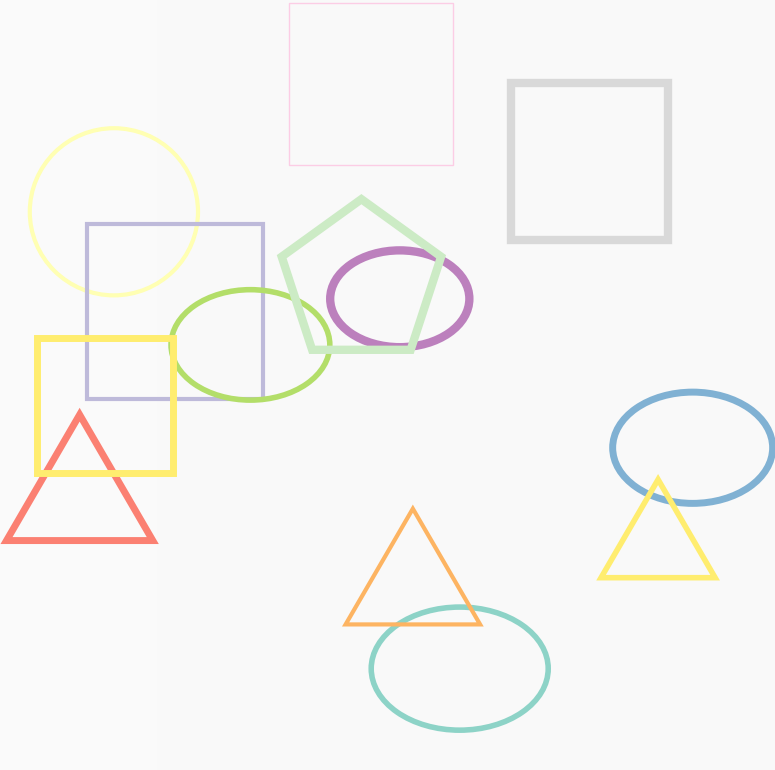[{"shape": "oval", "thickness": 2, "radius": 0.57, "center": [0.593, 0.132]}, {"shape": "circle", "thickness": 1.5, "radius": 0.54, "center": [0.147, 0.725]}, {"shape": "square", "thickness": 1.5, "radius": 0.57, "center": [0.226, 0.595]}, {"shape": "triangle", "thickness": 2.5, "radius": 0.54, "center": [0.103, 0.352]}, {"shape": "oval", "thickness": 2.5, "radius": 0.52, "center": [0.894, 0.419]}, {"shape": "triangle", "thickness": 1.5, "radius": 0.5, "center": [0.533, 0.239]}, {"shape": "oval", "thickness": 2, "radius": 0.51, "center": [0.323, 0.552]}, {"shape": "square", "thickness": 0.5, "radius": 0.53, "center": [0.479, 0.891]}, {"shape": "square", "thickness": 3, "radius": 0.51, "center": [0.761, 0.79]}, {"shape": "oval", "thickness": 3, "radius": 0.45, "center": [0.516, 0.612]}, {"shape": "pentagon", "thickness": 3, "radius": 0.54, "center": [0.466, 0.633]}, {"shape": "square", "thickness": 2.5, "radius": 0.44, "center": [0.135, 0.474]}, {"shape": "triangle", "thickness": 2, "radius": 0.42, "center": [0.849, 0.292]}]